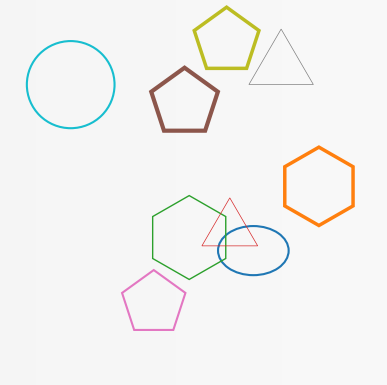[{"shape": "oval", "thickness": 1.5, "radius": 0.46, "center": [0.654, 0.349]}, {"shape": "hexagon", "thickness": 2.5, "radius": 0.51, "center": [0.823, 0.516]}, {"shape": "hexagon", "thickness": 1, "radius": 0.54, "center": [0.488, 0.383]}, {"shape": "triangle", "thickness": 0.5, "radius": 0.42, "center": [0.593, 0.403]}, {"shape": "pentagon", "thickness": 3, "radius": 0.45, "center": [0.476, 0.734]}, {"shape": "pentagon", "thickness": 1.5, "radius": 0.43, "center": [0.397, 0.213]}, {"shape": "triangle", "thickness": 0.5, "radius": 0.48, "center": [0.726, 0.828]}, {"shape": "pentagon", "thickness": 2.5, "radius": 0.44, "center": [0.585, 0.893]}, {"shape": "circle", "thickness": 1.5, "radius": 0.57, "center": [0.182, 0.78]}]